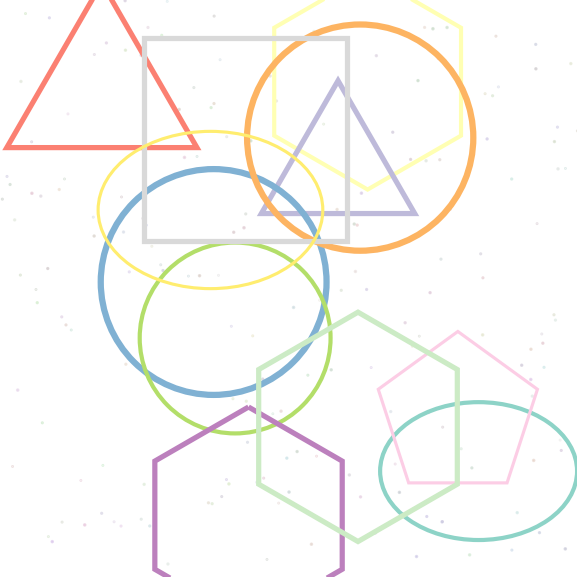[{"shape": "oval", "thickness": 2, "radius": 0.85, "center": [0.829, 0.183]}, {"shape": "hexagon", "thickness": 2, "radius": 0.93, "center": [0.637, 0.858]}, {"shape": "triangle", "thickness": 2.5, "radius": 0.77, "center": [0.585, 0.706]}, {"shape": "triangle", "thickness": 2.5, "radius": 0.95, "center": [0.176, 0.839]}, {"shape": "circle", "thickness": 3, "radius": 0.98, "center": [0.37, 0.511]}, {"shape": "circle", "thickness": 3, "radius": 0.98, "center": [0.624, 0.761]}, {"shape": "circle", "thickness": 2, "radius": 0.83, "center": [0.407, 0.414]}, {"shape": "pentagon", "thickness": 1.5, "radius": 0.72, "center": [0.793, 0.28]}, {"shape": "square", "thickness": 2.5, "radius": 0.88, "center": [0.425, 0.757]}, {"shape": "hexagon", "thickness": 2.5, "radius": 0.94, "center": [0.43, 0.107]}, {"shape": "hexagon", "thickness": 2.5, "radius": 0.99, "center": [0.62, 0.26]}, {"shape": "oval", "thickness": 1.5, "radius": 0.97, "center": [0.364, 0.635]}]